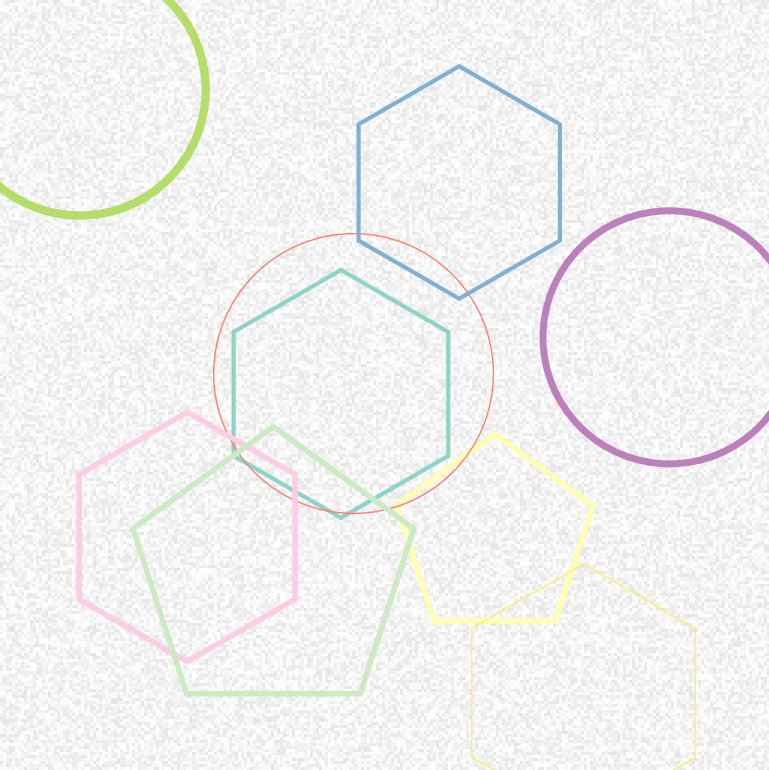[{"shape": "hexagon", "thickness": 1.5, "radius": 0.8, "center": [0.443, 0.488]}, {"shape": "pentagon", "thickness": 2, "radius": 0.67, "center": [0.643, 0.302]}, {"shape": "circle", "thickness": 0.5, "radius": 0.91, "center": [0.459, 0.515]}, {"shape": "hexagon", "thickness": 1.5, "radius": 0.75, "center": [0.596, 0.763]}, {"shape": "circle", "thickness": 3, "radius": 0.82, "center": [0.104, 0.884]}, {"shape": "hexagon", "thickness": 2, "radius": 0.81, "center": [0.243, 0.303]}, {"shape": "circle", "thickness": 2.5, "radius": 0.82, "center": [0.87, 0.562]}, {"shape": "pentagon", "thickness": 2, "radius": 0.96, "center": [0.355, 0.254]}, {"shape": "hexagon", "thickness": 0.5, "radius": 0.84, "center": [0.758, 0.1]}]